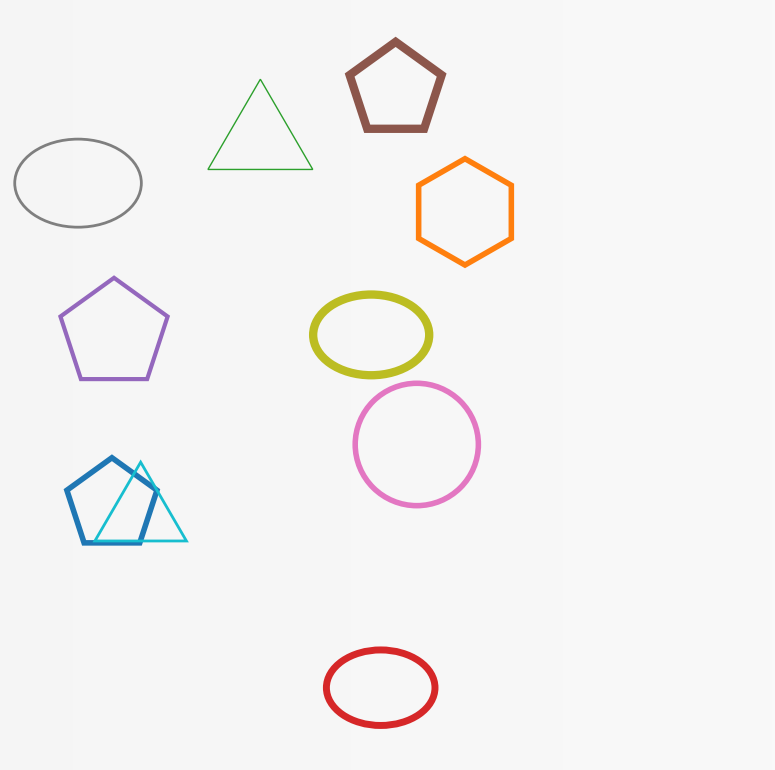[{"shape": "pentagon", "thickness": 2, "radius": 0.31, "center": [0.144, 0.344]}, {"shape": "hexagon", "thickness": 2, "radius": 0.35, "center": [0.6, 0.725]}, {"shape": "triangle", "thickness": 0.5, "radius": 0.39, "center": [0.336, 0.819]}, {"shape": "oval", "thickness": 2.5, "radius": 0.35, "center": [0.491, 0.107]}, {"shape": "pentagon", "thickness": 1.5, "radius": 0.36, "center": [0.147, 0.566]}, {"shape": "pentagon", "thickness": 3, "radius": 0.31, "center": [0.511, 0.883]}, {"shape": "circle", "thickness": 2, "radius": 0.4, "center": [0.538, 0.423]}, {"shape": "oval", "thickness": 1, "radius": 0.41, "center": [0.101, 0.762]}, {"shape": "oval", "thickness": 3, "radius": 0.37, "center": [0.479, 0.565]}, {"shape": "triangle", "thickness": 1, "radius": 0.34, "center": [0.181, 0.332]}]